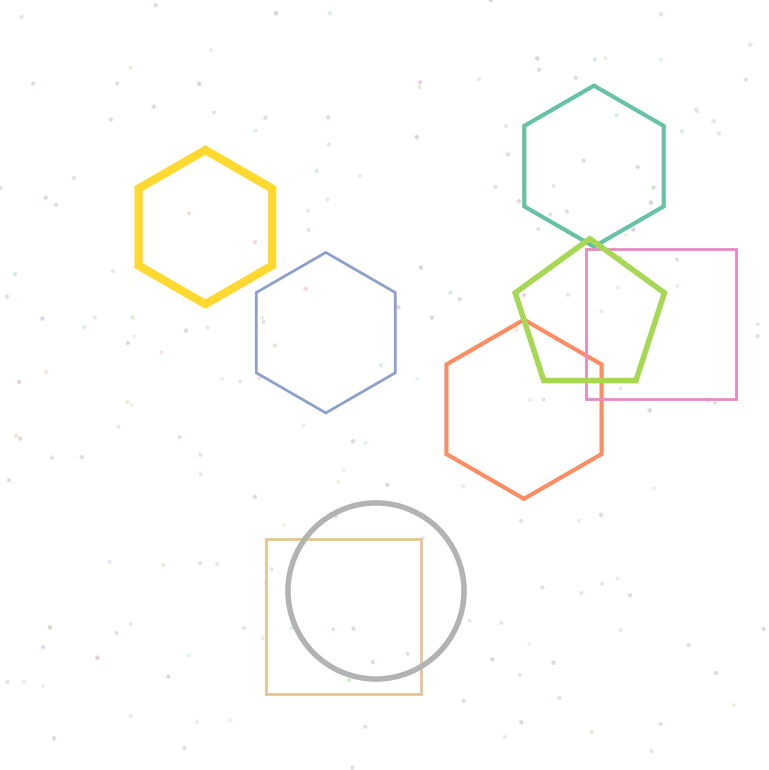[{"shape": "hexagon", "thickness": 1.5, "radius": 0.52, "center": [0.771, 0.784]}, {"shape": "hexagon", "thickness": 1.5, "radius": 0.58, "center": [0.681, 0.469]}, {"shape": "hexagon", "thickness": 1, "radius": 0.52, "center": [0.423, 0.568]}, {"shape": "square", "thickness": 1, "radius": 0.49, "center": [0.858, 0.579]}, {"shape": "pentagon", "thickness": 2, "radius": 0.51, "center": [0.766, 0.588]}, {"shape": "hexagon", "thickness": 3, "radius": 0.5, "center": [0.267, 0.705]}, {"shape": "square", "thickness": 1, "radius": 0.5, "center": [0.447, 0.199]}, {"shape": "circle", "thickness": 2, "radius": 0.57, "center": [0.488, 0.233]}]